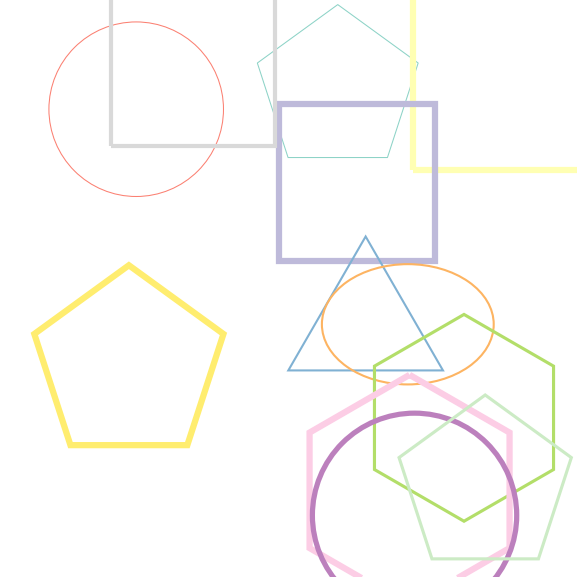[{"shape": "pentagon", "thickness": 0.5, "radius": 0.73, "center": [0.585, 0.845]}, {"shape": "square", "thickness": 3, "radius": 0.88, "center": [0.891, 0.88]}, {"shape": "square", "thickness": 3, "radius": 0.68, "center": [0.619, 0.683]}, {"shape": "circle", "thickness": 0.5, "radius": 0.76, "center": [0.236, 0.81]}, {"shape": "triangle", "thickness": 1, "radius": 0.77, "center": [0.633, 0.435]}, {"shape": "oval", "thickness": 1, "radius": 0.74, "center": [0.706, 0.438]}, {"shape": "hexagon", "thickness": 1.5, "radius": 0.9, "center": [0.803, 0.276]}, {"shape": "hexagon", "thickness": 3, "radius": 1.0, "center": [0.709, 0.15]}, {"shape": "square", "thickness": 2, "radius": 0.71, "center": [0.334, 0.889]}, {"shape": "circle", "thickness": 2.5, "radius": 0.88, "center": [0.718, 0.107]}, {"shape": "pentagon", "thickness": 1.5, "radius": 0.78, "center": [0.84, 0.158]}, {"shape": "pentagon", "thickness": 3, "radius": 0.86, "center": [0.223, 0.368]}]